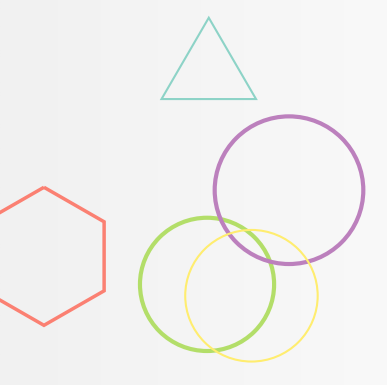[{"shape": "triangle", "thickness": 1.5, "radius": 0.7, "center": [0.539, 0.813]}, {"shape": "hexagon", "thickness": 2.5, "radius": 0.9, "center": [0.113, 0.334]}, {"shape": "circle", "thickness": 3, "radius": 0.87, "center": [0.534, 0.261]}, {"shape": "circle", "thickness": 3, "radius": 0.96, "center": [0.746, 0.506]}, {"shape": "circle", "thickness": 1.5, "radius": 0.85, "center": [0.649, 0.232]}]